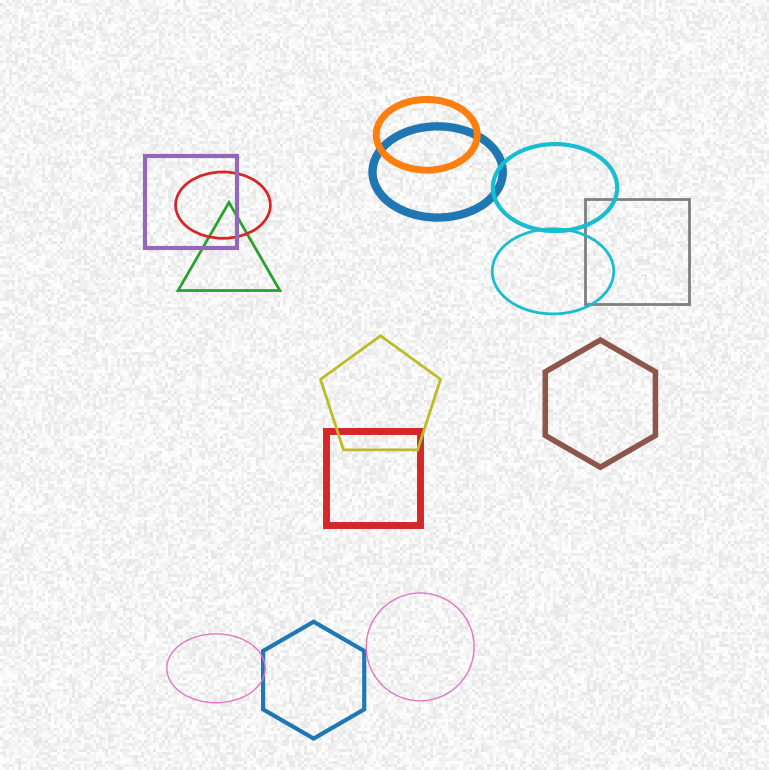[{"shape": "hexagon", "thickness": 1.5, "radius": 0.38, "center": [0.407, 0.117]}, {"shape": "oval", "thickness": 3, "radius": 0.42, "center": [0.568, 0.777]}, {"shape": "oval", "thickness": 2.5, "radius": 0.33, "center": [0.554, 0.825]}, {"shape": "triangle", "thickness": 1, "radius": 0.38, "center": [0.297, 0.661]}, {"shape": "oval", "thickness": 1, "radius": 0.31, "center": [0.29, 0.734]}, {"shape": "square", "thickness": 2.5, "radius": 0.3, "center": [0.484, 0.379]}, {"shape": "square", "thickness": 1.5, "radius": 0.3, "center": [0.248, 0.738]}, {"shape": "hexagon", "thickness": 2, "radius": 0.41, "center": [0.78, 0.476]}, {"shape": "oval", "thickness": 0.5, "radius": 0.32, "center": [0.281, 0.132]}, {"shape": "circle", "thickness": 0.5, "radius": 0.35, "center": [0.546, 0.16]}, {"shape": "square", "thickness": 1, "radius": 0.34, "center": [0.827, 0.673]}, {"shape": "pentagon", "thickness": 1, "radius": 0.41, "center": [0.494, 0.482]}, {"shape": "oval", "thickness": 1.5, "radius": 0.4, "center": [0.721, 0.756]}, {"shape": "oval", "thickness": 1, "radius": 0.39, "center": [0.718, 0.648]}]